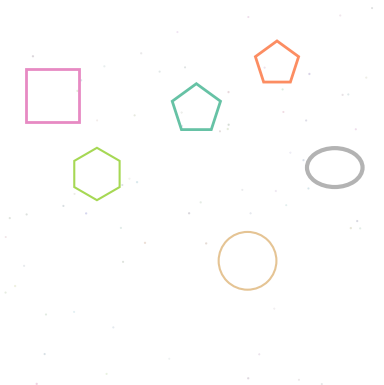[{"shape": "pentagon", "thickness": 2, "radius": 0.33, "center": [0.51, 0.717]}, {"shape": "pentagon", "thickness": 2, "radius": 0.3, "center": [0.72, 0.835]}, {"shape": "square", "thickness": 2, "radius": 0.34, "center": [0.137, 0.753]}, {"shape": "hexagon", "thickness": 1.5, "radius": 0.34, "center": [0.252, 0.548]}, {"shape": "circle", "thickness": 1.5, "radius": 0.38, "center": [0.643, 0.323]}, {"shape": "oval", "thickness": 3, "radius": 0.36, "center": [0.87, 0.565]}]